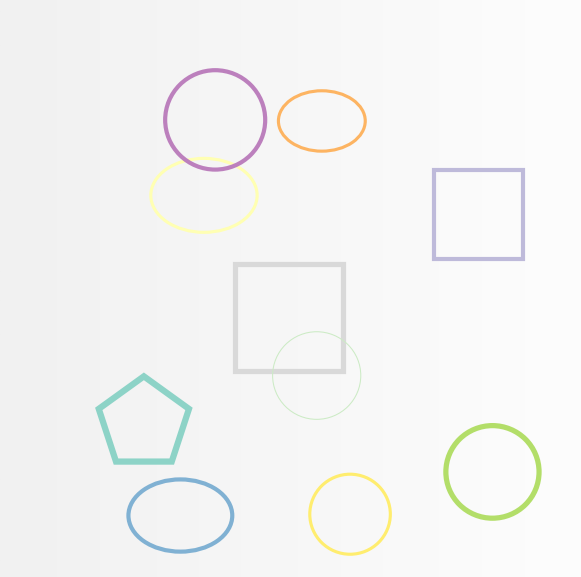[{"shape": "pentagon", "thickness": 3, "radius": 0.41, "center": [0.248, 0.266]}, {"shape": "oval", "thickness": 1.5, "radius": 0.46, "center": [0.351, 0.661]}, {"shape": "square", "thickness": 2, "radius": 0.38, "center": [0.824, 0.628]}, {"shape": "oval", "thickness": 2, "radius": 0.45, "center": [0.31, 0.106]}, {"shape": "oval", "thickness": 1.5, "radius": 0.37, "center": [0.554, 0.79]}, {"shape": "circle", "thickness": 2.5, "radius": 0.4, "center": [0.847, 0.182]}, {"shape": "square", "thickness": 2.5, "radius": 0.47, "center": [0.497, 0.45]}, {"shape": "circle", "thickness": 2, "radius": 0.43, "center": [0.37, 0.792]}, {"shape": "circle", "thickness": 0.5, "radius": 0.38, "center": [0.545, 0.349]}, {"shape": "circle", "thickness": 1.5, "radius": 0.35, "center": [0.602, 0.109]}]